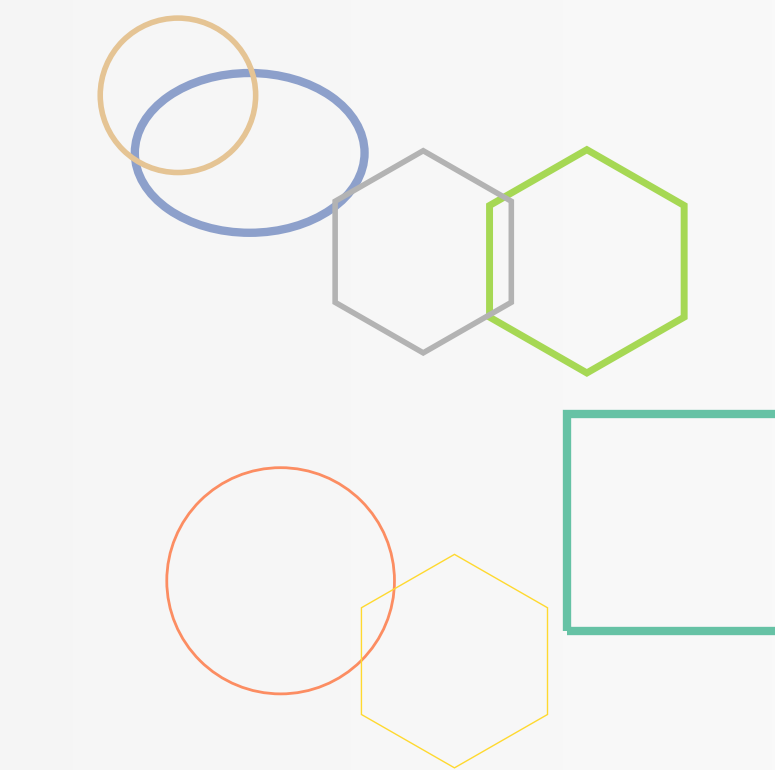[{"shape": "square", "thickness": 3, "radius": 0.7, "center": [0.873, 0.321]}, {"shape": "circle", "thickness": 1, "radius": 0.73, "center": [0.362, 0.246]}, {"shape": "oval", "thickness": 3, "radius": 0.74, "center": [0.322, 0.801]}, {"shape": "hexagon", "thickness": 2.5, "radius": 0.72, "center": [0.757, 0.661]}, {"shape": "hexagon", "thickness": 0.5, "radius": 0.69, "center": [0.586, 0.141]}, {"shape": "circle", "thickness": 2, "radius": 0.5, "center": [0.23, 0.876]}, {"shape": "hexagon", "thickness": 2, "radius": 0.66, "center": [0.546, 0.673]}]